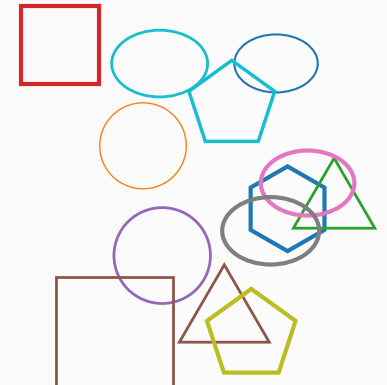[{"shape": "oval", "thickness": 1.5, "radius": 0.54, "center": [0.712, 0.835]}, {"shape": "hexagon", "thickness": 3, "radius": 0.55, "center": [0.742, 0.458]}, {"shape": "circle", "thickness": 1, "radius": 0.56, "center": [0.369, 0.621]}, {"shape": "triangle", "thickness": 2, "radius": 0.61, "center": [0.862, 0.468]}, {"shape": "square", "thickness": 3, "radius": 0.51, "center": [0.155, 0.883]}, {"shape": "circle", "thickness": 2, "radius": 0.62, "center": [0.419, 0.336]}, {"shape": "triangle", "thickness": 2, "radius": 0.67, "center": [0.579, 0.178]}, {"shape": "square", "thickness": 2, "radius": 0.75, "center": [0.296, 0.13]}, {"shape": "oval", "thickness": 3, "radius": 0.6, "center": [0.794, 0.525]}, {"shape": "oval", "thickness": 3, "radius": 0.63, "center": [0.698, 0.4]}, {"shape": "pentagon", "thickness": 3, "radius": 0.6, "center": [0.648, 0.129]}, {"shape": "oval", "thickness": 2, "radius": 0.62, "center": [0.412, 0.835]}, {"shape": "pentagon", "thickness": 2.5, "radius": 0.58, "center": [0.598, 0.727]}]